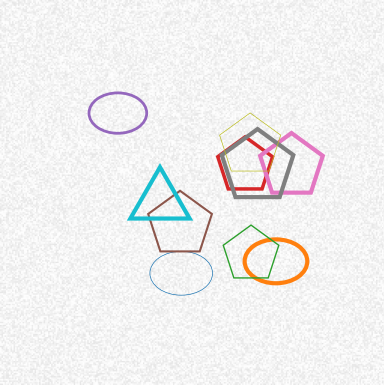[{"shape": "oval", "thickness": 0.5, "radius": 0.41, "center": [0.471, 0.29]}, {"shape": "oval", "thickness": 3, "radius": 0.41, "center": [0.717, 0.321]}, {"shape": "pentagon", "thickness": 1, "radius": 0.38, "center": [0.652, 0.339]}, {"shape": "pentagon", "thickness": 2.5, "radius": 0.37, "center": [0.637, 0.57]}, {"shape": "oval", "thickness": 2, "radius": 0.37, "center": [0.306, 0.706]}, {"shape": "pentagon", "thickness": 1.5, "radius": 0.44, "center": [0.468, 0.417]}, {"shape": "pentagon", "thickness": 3, "radius": 0.43, "center": [0.757, 0.569]}, {"shape": "pentagon", "thickness": 3, "radius": 0.49, "center": [0.669, 0.567]}, {"shape": "pentagon", "thickness": 0.5, "radius": 0.42, "center": [0.65, 0.623]}, {"shape": "triangle", "thickness": 3, "radius": 0.44, "center": [0.416, 0.477]}]